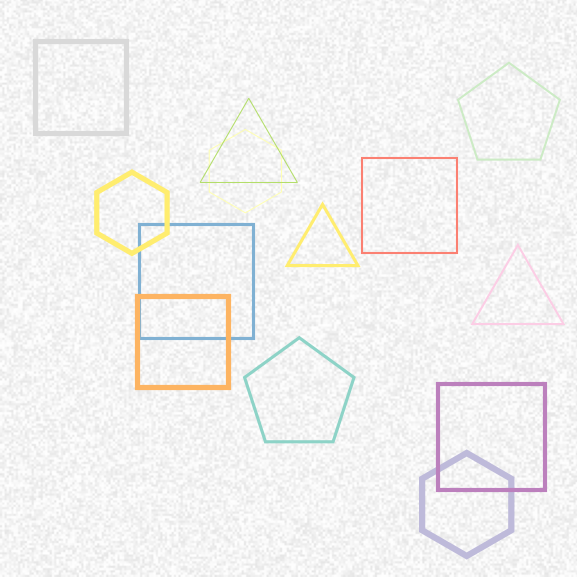[{"shape": "pentagon", "thickness": 1.5, "radius": 0.5, "center": [0.518, 0.315]}, {"shape": "hexagon", "thickness": 0.5, "radius": 0.36, "center": [0.425, 0.703]}, {"shape": "hexagon", "thickness": 3, "radius": 0.45, "center": [0.808, 0.126]}, {"shape": "square", "thickness": 1, "radius": 0.41, "center": [0.709, 0.643]}, {"shape": "square", "thickness": 1.5, "radius": 0.49, "center": [0.34, 0.512]}, {"shape": "square", "thickness": 2.5, "radius": 0.4, "center": [0.316, 0.408]}, {"shape": "triangle", "thickness": 0.5, "radius": 0.49, "center": [0.431, 0.732]}, {"shape": "triangle", "thickness": 1, "radius": 0.46, "center": [0.897, 0.484]}, {"shape": "square", "thickness": 2.5, "radius": 0.39, "center": [0.14, 0.849]}, {"shape": "square", "thickness": 2, "radius": 0.46, "center": [0.851, 0.242]}, {"shape": "pentagon", "thickness": 1, "radius": 0.46, "center": [0.881, 0.798]}, {"shape": "triangle", "thickness": 1.5, "radius": 0.35, "center": [0.559, 0.575]}, {"shape": "hexagon", "thickness": 2.5, "radius": 0.35, "center": [0.228, 0.631]}]